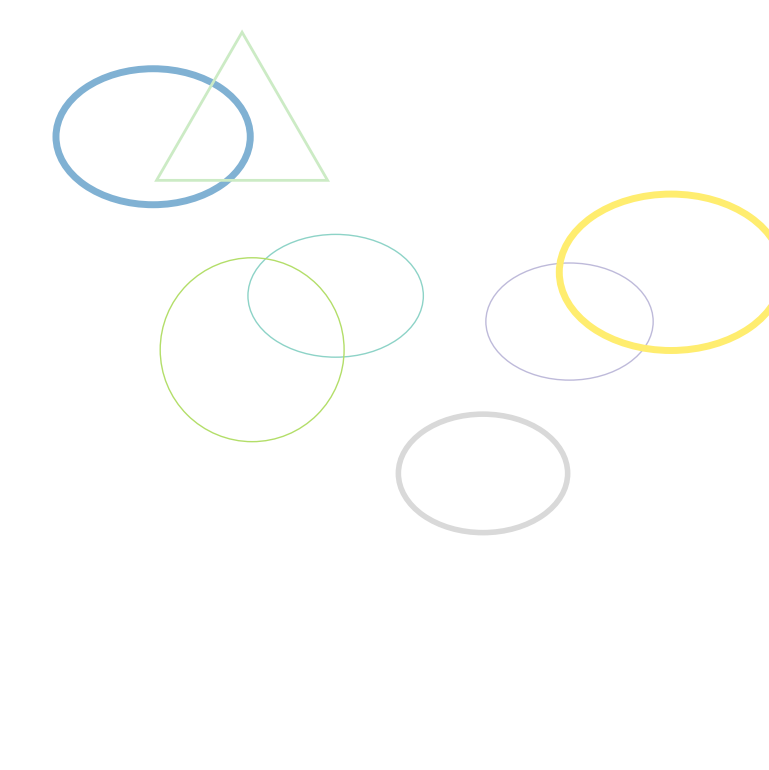[{"shape": "oval", "thickness": 0.5, "radius": 0.57, "center": [0.436, 0.616]}, {"shape": "oval", "thickness": 0.5, "radius": 0.54, "center": [0.74, 0.582]}, {"shape": "oval", "thickness": 2.5, "radius": 0.63, "center": [0.199, 0.822]}, {"shape": "circle", "thickness": 0.5, "radius": 0.6, "center": [0.327, 0.546]}, {"shape": "oval", "thickness": 2, "radius": 0.55, "center": [0.627, 0.385]}, {"shape": "triangle", "thickness": 1, "radius": 0.64, "center": [0.314, 0.83]}, {"shape": "oval", "thickness": 2.5, "radius": 0.73, "center": [0.871, 0.646]}]